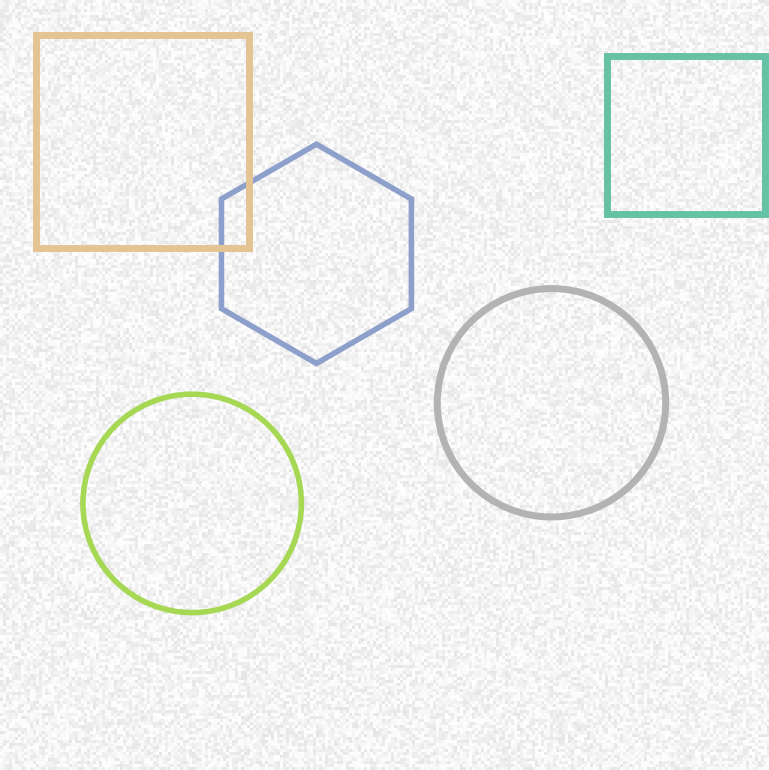[{"shape": "square", "thickness": 2.5, "radius": 0.51, "center": [0.891, 0.824]}, {"shape": "hexagon", "thickness": 2, "radius": 0.71, "center": [0.411, 0.67]}, {"shape": "circle", "thickness": 2, "radius": 0.71, "center": [0.25, 0.346]}, {"shape": "square", "thickness": 2.5, "radius": 0.69, "center": [0.185, 0.816]}, {"shape": "circle", "thickness": 2.5, "radius": 0.74, "center": [0.716, 0.477]}]